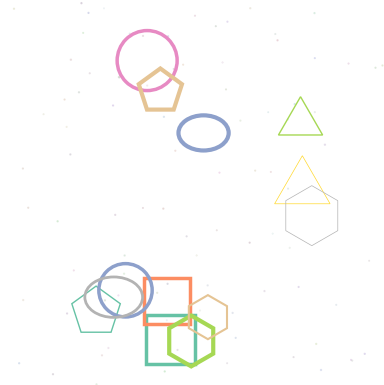[{"shape": "square", "thickness": 2.5, "radius": 0.32, "center": [0.444, 0.118]}, {"shape": "pentagon", "thickness": 1, "radius": 0.33, "center": [0.25, 0.191]}, {"shape": "square", "thickness": 2.5, "radius": 0.3, "center": [0.434, 0.218]}, {"shape": "circle", "thickness": 2.5, "radius": 0.35, "center": [0.326, 0.246]}, {"shape": "oval", "thickness": 3, "radius": 0.33, "center": [0.529, 0.655]}, {"shape": "circle", "thickness": 2.5, "radius": 0.39, "center": [0.382, 0.843]}, {"shape": "hexagon", "thickness": 3, "radius": 0.33, "center": [0.497, 0.114]}, {"shape": "triangle", "thickness": 1, "radius": 0.33, "center": [0.781, 0.683]}, {"shape": "triangle", "thickness": 0.5, "radius": 0.42, "center": [0.785, 0.512]}, {"shape": "pentagon", "thickness": 3, "radius": 0.3, "center": [0.416, 0.763]}, {"shape": "hexagon", "thickness": 1.5, "radius": 0.29, "center": [0.54, 0.176]}, {"shape": "oval", "thickness": 2, "radius": 0.37, "center": [0.295, 0.228]}, {"shape": "hexagon", "thickness": 0.5, "radius": 0.39, "center": [0.81, 0.44]}]